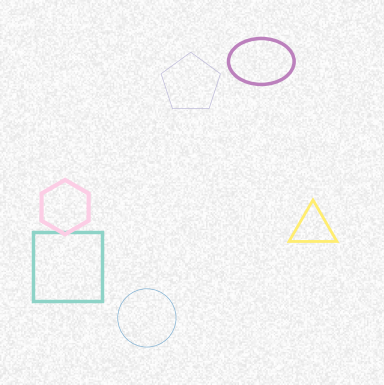[{"shape": "square", "thickness": 2.5, "radius": 0.45, "center": [0.176, 0.307]}, {"shape": "pentagon", "thickness": 0.5, "radius": 0.4, "center": [0.496, 0.783]}, {"shape": "circle", "thickness": 0.5, "radius": 0.38, "center": [0.382, 0.174]}, {"shape": "hexagon", "thickness": 3, "radius": 0.35, "center": [0.169, 0.462]}, {"shape": "oval", "thickness": 2.5, "radius": 0.43, "center": [0.679, 0.84]}, {"shape": "triangle", "thickness": 2, "radius": 0.36, "center": [0.813, 0.409]}]